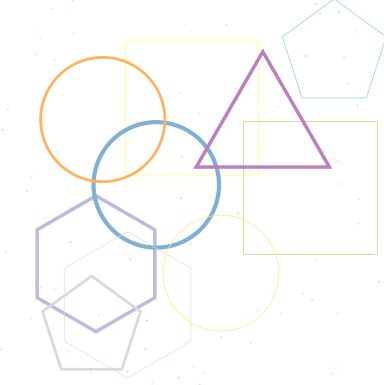[{"shape": "pentagon", "thickness": 0.5, "radius": 0.71, "center": [0.868, 0.86]}, {"shape": "square", "thickness": 1, "radius": 0.87, "center": [0.498, 0.719]}, {"shape": "hexagon", "thickness": 2.5, "radius": 0.88, "center": [0.249, 0.315]}, {"shape": "circle", "thickness": 3, "radius": 0.81, "center": [0.406, 0.52]}, {"shape": "circle", "thickness": 2, "radius": 0.81, "center": [0.267, 0.69]}, {"shape": "square", "thickness": 0.5, "radius": 0.86, "center": [0.805, 0.512]}, {"shape": "pentagon", "thickness": 2, "radius": 0.67, "center": [0.238, 0.149]}, {"shape": "triangle", "thickness": 2.5, "radius": 1.0, "center": [0.683, 0.666]}, {"shape": "hexagon", "thickness": 0.5, "radius": 0.95, "center": [0.331, 0.208]}, {"shape": "circle", "thickness": 0.5, "radius": 0.75, "center": [0.574, 0.291]}]